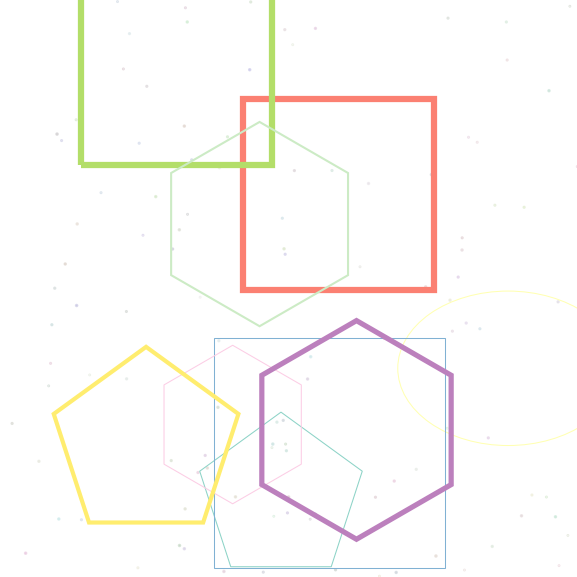[{"shape": "pentagon", "thickness": 0.5, "radius": 0.74, "center": [0.487, 0.137]}, {"shape": "oval", "thickness": 0.5, "radius": 0.96, "center": [0.88, 0.361]}, {"shape": "square", "thickness": 3, "radius": 0.83, "center": [0.585, 0.663]}, {"shape": "square", "thickness": 0.5, "radius": 1.0, "center": [0.571, 0.215]}, {"shape": "square", "thickness": 3, "radius": 0.83, "center": [0.306, 0.878]}, {"shape": "hexagon", "thickness": 0.5, "radius": 0.69, "center": [0.403, 0.264]}, {"shape": "hexagon", "thickness": 2.5, "radius": 0.95, "center": [0.617, 0.255]}, {"shape": "hexagon", "thickness": 1, "radius": 0.88, "center": [0.449, 0.611]}, {"shape": "pentagon", "thickness": 2, "radius": 0.84, "center": [0.253, 0.23]}]